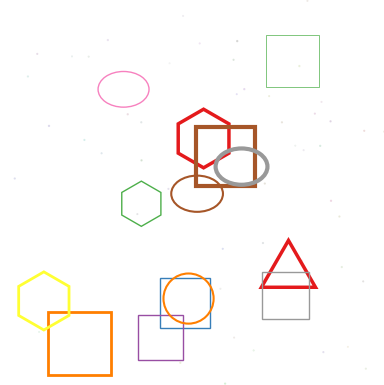[{"shape": "triangle", "thickness": 2.5, "radius": 0.41, "center": [0.749, 0.294]}, {"shape": "hexagon", "thickness": 2.5, "radius": 0.38, "center": [0.529, 0.64]}, {"shape": "square", "thickness": 1, "radius": 0.32, "center": [0.48, 0.214]}, {"shape": "square", "thickness": 0.5, "radius": 0.34, "center": [0.76, 0.842]}, {"shape": "hexagon", "thickness": 1, "radius": 0.29, "center": [0.367, 0.471]}, {"shape": "square", "thickness": 1, "radius": 0.29, "center": [0.417, 0.123]}, {"shape": "square", "thickness": 2, "radius": 0.41, "center": [0.207, 0.107]}, {"shape": "circle", "thickness": 1.5, "radius": 0.33, "center": [0.49, 0.225]}, {"shape": "hexagon", "thickness": 2, "radius": 0.38, "center": [0.114, 0.218]}, {"shape": "oval", "thickness": 1.5, "radius": 0.34, "center": [0.512, 0.497]}, {"shape": "square", "thickness": 3, "radius": 0.38, "center": [0.585, 0.595]}, {"shape": "oval", "thickness": 1, "radius": 0.33, "center": [0.321, 0.768]}, {"shape": "oval", "thickness": 3, "radius": 0.34, "center": [0.627, 0.567]}, {"shape": "square", "thickness": 1, "radius": 0.31, "center": [0.741, 0.232]}]